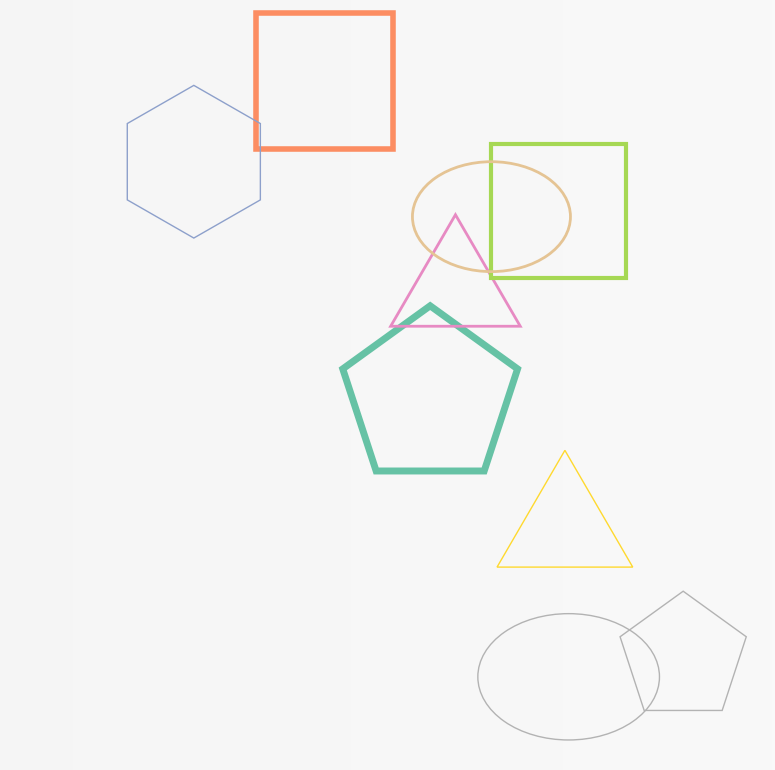[{"shape": "pentagon", "thickness": 2.5, "radius": 0.59, "center": [0.555, 0.484]}, {"shape": "square", "thickness": 2, "radius": 0.44, "center": [0.419, 0.895]}, {"shape": "hexagon", "thickness": 0.5, "radius": 0.5, "center": [0.25, 0.79]}, {"shape": "triangle", "thickness": 1, "radius": 0.48, "center": [0.588, 0.625]}, {"shape": "square", "thickness": 1.5, "radius": 0.43, "center": [0.721, 0.726]}, {"shape": "triangle", "thickness": 0.5, "radius": 0.51, "center": [0.729, 0.314]}, {"shape": "oval", "thickness": 1, "radius": 0.51, "center": [0.634, 0.719]}, {"shape": "oval", "thickness": 0.5, "radius": 0.59, "center": [0.734, 0.121]}, {"shape": "pentagon", "thickness": 0.5, "radius": 0.43, "center": [0.882, 0.147]}]